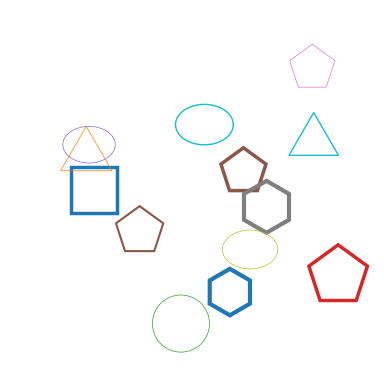[{"shape": "square", "thickness": 2.5, "radius": 0.3, "center": [0.244, 0.507]}, {"shape": "hexagon", "thickness": 3, "radius": 0.3, "center": [0.597, 0.241]}, {"shape": "triangle", "thickness": 0.5, "radius": 0.39, "center": [0.224, 0.595]}, {"shape": "circle", "thickness": 0.5, "radius": 0.37, "center": [0.47, 0.16]}, {"shape": "pentagon", "thickness": 2.5, "radius": 0.4, "center": [0.878, 0.284]}, {"shape": "oval", "thickness": 0.5, "radius": 0.34, "center": [0.231, 0.624]}, {"shape": "pentagon", "thickness": 1.5, "radius": 0.32, "center": [0.363, 0.4]}, {"shape": "pentagon", "thickness": 2.5, "radius": 0.31, "center": [0.632, 0.555]}, {"shape": "pentagon", "thickness": 0.5, "radius": 0.31, "center": [0.811, 0.823]}, {"shape": "hexagon", "thickness": 3, "radius": 0.34, "center": [0.692, 0.463]}, {"shape": "oval", "thickness": 0.5, "radius": 0.36, "center": [0.65, 0.352]}, {"shape": "oval", "thickness": 1, "radius": 0.38, "center": [0.531, 0.676]}, {"shape": "triangle", "thickness": 1, "radius": 0.37, "center": [0.815, 0.634]}]